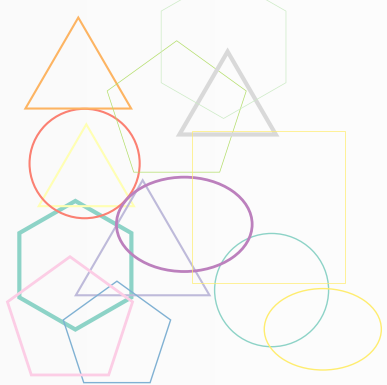[{"shape": "circle", "thickness": 1, "radius": 0.74, "center": [0.701, 0.247]}, {"shape": "hexagon", "thickness": 3, "radius": 0.83, "center": [0.194, 0.311]}, {"shape": "triangle", "thickness": 1.5, "radius": 0.71, "center": [0.223, 0.535]}, {"shape": "triangle", "thickness": 1.5, "radius": 1.0, "center": [0.368, 0.333]}, {"shape": "circle", "thickness": 1.5, "radius": 0.71, "center": [0.218, 0.575]}, {"shape": "pentagon", "thickness": 1, "radius": 0.73, "center": [0.302, 0.124]}, {"shape": "triangle", "thickness": 1.5, "radius": 0.79, "center": [0.202, 0.797]}, {"shape": "pentagon", "thickness": 0.5, "radius": 0.94, "center": [0.456, 0.705]}, {"shape": "pentagon", "thickness": 2, "radius": 0.85, "center": [0.181, 0.163]}, {"shape": "triangle", "thickness": 3, "radius": 0.72, "center": [0.587, 0.722]}, {"shape": "oval", "thickness": 2, "radius": 0.88, "center": [0.476, 0.417]}, {"shape": "hexagon", "thickness": 0.5, "radius": 0.93, "center": [0.577, 0.878]}, {"shape": "oval", "thickness": 1, "radius": 0.76, "center": [0.833, 0.145]}, {"shape": "square", "thickness": 0.5, "radius": 0.99, "center": [0.693, 0.462]}]